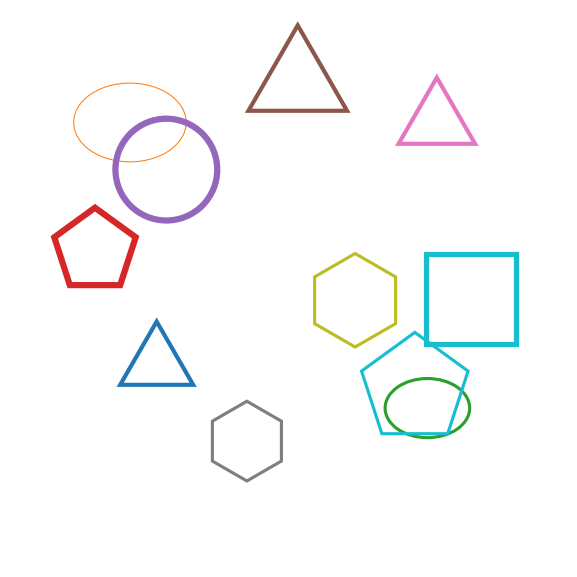[{"shape": "triangle", "thickness": 2, "radius": 0.37, "center": [0.271, 0.369]}, {"shape": "oval", "thickness": 0.5, "radius": 0.49, "center": [0.225, 0.787]}, {"shape": "oval", "thickness": 1.5, "radius": 0.37, "center": [0.74, 0.292]}, {"shape": "pentagon", "thickness": 3, "radius": 0.37, "center": [0.165, 0.565]}, {"shape": "circle", "thickness": 3, "radius": 0.44, "center": [0.288, 0.705]}, {"shape": "triangle", "thickness": 2, "radius": 0.49, "center": [0.516, 0.857]}, {"shape": "triangle", "thickness": 2, "radius": 0.38, "center": [0.756, 0.788]}, {"shape": "hexagon", "thickness": 1.5, "radius": 0.35, "center": [0.428, 0.235]}, {"shape": "hexagon", "thickness": 1.5, "radius": 0.4, "center": [0.615, 0.479]}, {"shape": "square", "thickness": 2.5, "radius": 0.39, "center": [0.816, 0.482]}, {"shape": "pentagon", "thickness": 1.5, "radius": 0.48, "center": [0.718, 0.327]}]